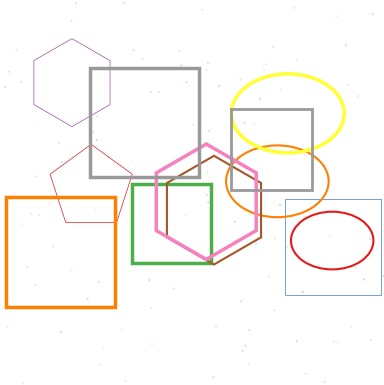[{"shape": "oval", "thickness": 1.5, "radius": 0.54, "center": [0.863, 0.375]}, {"shape": "pentagon", "thickness": 0.5, "radius": 0.56, "center": [0.237, 0.513]}, {"shape": "square", "thickness": 0.5, "radius": 0.62, "center": [0.865, 0.359]}, {"shape": "square", "thickness": 2.5, "radius": 0.51, "center": [0.446, 0.419]}, {"shape": "hexagon", "thickness": 0.5, "radius": 0.57, "center": [0.187, 0.785]}, {"shape": "oval", "thickness": 1.5, "radius": 0.67, "center": [0.72, 0.529]}, {"shape": "square", "thickness": 2.5, "radius": 0.71, "center": [0.157, 0.346]}, {"shape": "oval", "thickness": 2.5, "radius": 0.73, "center": [0.748, 0.706]}, {"shape": "hexagon", "thickness": 1.5, "radius": 0.71, "center": [0.556, 0.454]}, {"shape": "hexagon", "thickness": 2.5, "radius": 0.75, "center": [0.536, 0.476]}, {"shape": "square", "thickness": 2, "radius": 0.52, "center": [0.706, 0.612]}, {"shape": "square", "thickness": 2.5, "radius": 0.71, "center": [0.375, 0.682]}]